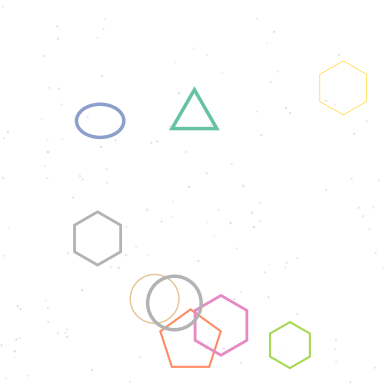[{"shape": "triangle", "thickness": 2.5, "radius": 0.34, "center": [0.505, 0.7]}, {"shape": "pentagon", "thickness": 1.5, "radius": 0.41, "center": [0.495, 0.114]}, {"shape": "oval", "thickness": 2.5, "radius": 0.31, "center": [0.26, 0.686]}, {"shape": "hexagon", "thickness": 2, "radius": 0.39, "center": [0.574, 0.155]}, {"shape": "hexagon", "thickness": 1.5, "radius": 0.3, "center": [0.753, 0.104]}, {"shape": "hexagon", "thickness": 0.5, "radius": 0.35, "center": [0.891, 0.772]}, {"shape": "circle", "thickness": 1, "radius": 0.32, "center": [0.402, 0.224]}, {"shape": "circle", "thickness": 2.5, "radius": 0.35, "center": [0.453, 0.213]}, {"shape": "hexagon", "thickness": 2, "radius": 0.35, "center": [0.253, 0.381]}]